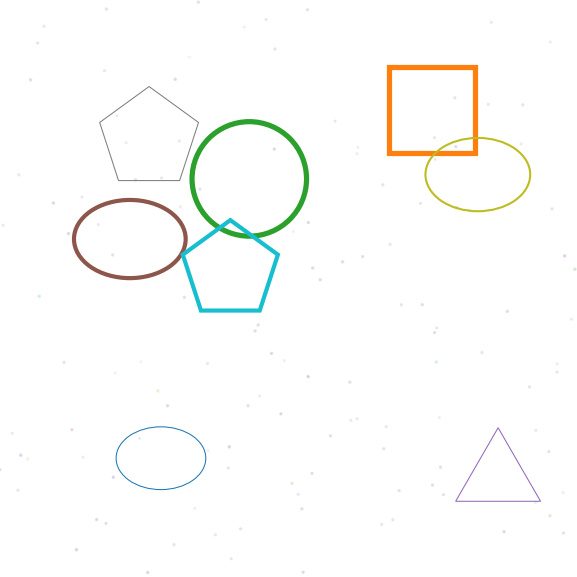[{"shape": "oval", "thickness": 0.5, "radius": 0.39, "center": [0.279, 0.206]}, {"shape": "square", "thickness": 2.5, "radius": 0.37, "center": [0.748, 0.809]}, {"shape": "circle", "thickness": 2.5, "radius": 0.5, "center": [0.432, 0.689]}, {"shape": "triangle", "thickness": 0.5, "radius": 0.42, "center": [0.863, 0.174]}, {"shape": "oval", "thickness": 2, "radius": 0.48, "center": [0.225, 0.585]}, {"shape": "pentagon", "thickness": 0.5, "radius": 0.45, "center": [0.258, 0.759]}, {"shape": "oval", "thickness": 1, "radius": 0.45, "center": [0.827, 0.697]}, {"shape": "pentagon", "thickness": 2, "radius": 0.43, "center": [0.399, 0.531]}]